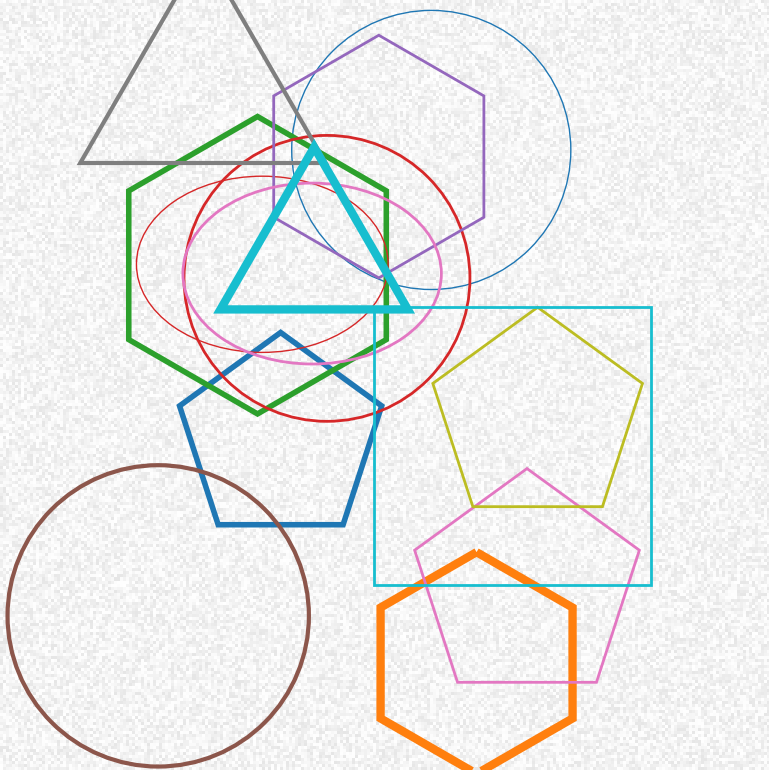[{"shape": "circle", "thickness": 0.5, "radius": 0.91, "center": [0.56, 0.805]}, {"shape": "pentagon", "thickness": 2, "radius": 0.69, "center": [0.364, 0.43]}, {"shape": "hexagon", "thickness": 3, "radius": 0.72, "center": [0.619, 0.139]}, {"shape": "hexagon", "thickness": 2, "radius": 0.97, "center": [0.334, 0.656]}, {"shape": "oval", "thickness": 0.5, "radius": 0.82, "center": [0.341, 0.657]}, {"shape": "circle", "thickness": 1, "radius": 0.93, "center": [0.425, 0.638]}, {"shape": "hexagon", "thickness": 1, "radius": 0.79, "center": [0.492, 0.797]}, {"shape": "circle", "thickness": 1.5, "radius": 0.98, "center": [0.205, 0.2]}, {"shape": "oval", "thickness": 1, "radius": 0.84, "center": [0.405, 0.645]}, {"shape": "pentagon", "thickness": 1, "radius": 0.77, "center": [0.684, 0.238]}, {"shape": "triangle", "thickness": 1.5, "radius": 0.92, "center": [0.264, 0.88]}, {"shape": "pentagon", "thickness": 1, "radius": 0.72, "center": [0.698, 0.458]}, {"shape": "triangle", "thickness": 3, "radius": 0.7, "center": [0.408, 0.668]}, {"shape": "square", "thickness": 1, "radius": 0.9, "center": [0.665, 0.421]}]